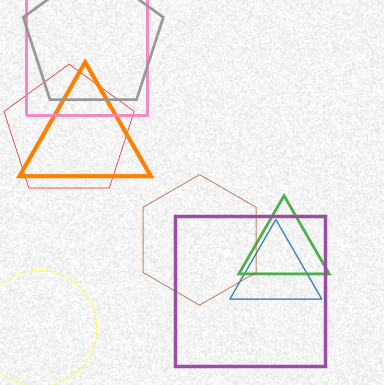[{"shape": "pentagon", "thickness": 0.5, "radius": 0.89, "center": [0.179, 0.656]}, {"shape": "triangle", "thickness": 1, "radius": 0.69, "center": [0.716, 0.292]}, {"shape": "triangle", "thickness": 2, "radius": 0.68, "center": [0.738, 0.356]}, {"shape": "square", "thickness": 2.5, "radius": 0.97, "center": [0.649, 0.244]}, {"shape": "triangle", "thickness": 3, "radius": 0.99, "center": [0.221, 0.641]}, {"shape": "circle", "thickness": 0.5, "radius": 0.75, "center": [0.101, 0.147]}, {"shape": "hexagon", "thickness": 0.5, "radius": 0.85, "center": [0.518, 0.377]}, {"shape": "square", "thickness": 2, "radius": 0.79, "center": [0.225, 0.859]}, {"shape": "pentagon", "thickness": 2, "radius": 0.96, "center": [0.242, 0.896]}]